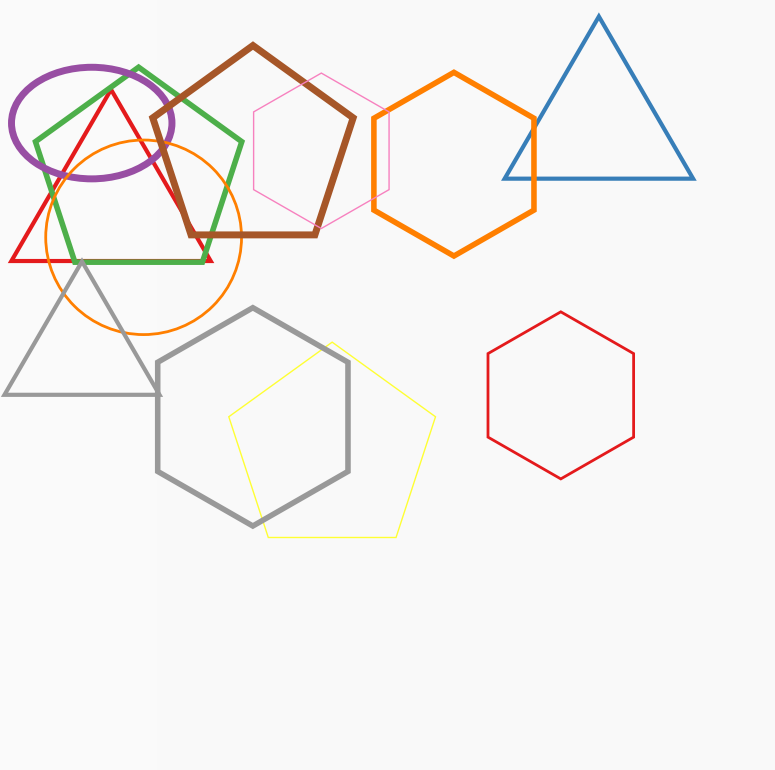[{"shape": "triangle", "thickness": 1.5, "radius": 0.74, "center": [0.143, 0.735]}, {"shape": "hexagon", "thickness": 1, "radius": 0.54, "center": [0.724, 0.487]}, {"shape": "triangle", "thickness": 1.5, "radius": 0.7, "center": [0.773, 0.838]}, {"shape": "pentagon", "thickness": 2, "radius": 0.7, "center": [0.179, 0.773]}, {"shape": "oval", "thickness": 2.5, "radius": 0.52, "center": [0.118, 0.84]}, {"shape": "circle", "thickness": 1, "radius": 0.63, "center": [0.185, 0.692]}, {"shape": "hexagon", "thickness": 2, "radius": 0.6, "center": [0.586, 0.787]}, {"shape": "pentagon", "thickness": 0.5, "radius": 0.7, "center": [0.429, 0.415]}, {"shape": "pentagon", "thickness": 2.5, "radius": 0.68, "center": [0.326, 0.805]}, {"shape": "hexagon", "thickness": 0.5, "radius": 0.5, "center": [0.415, 0.804]}, {"shape": "triangle", "thickness": 1.5, "radius": 0.58, "center": [0.106, 0.545]}, {"shape": "hexagon", "thickness": 2, "radius": 0.71, "center": [0.326, 0.459]}]